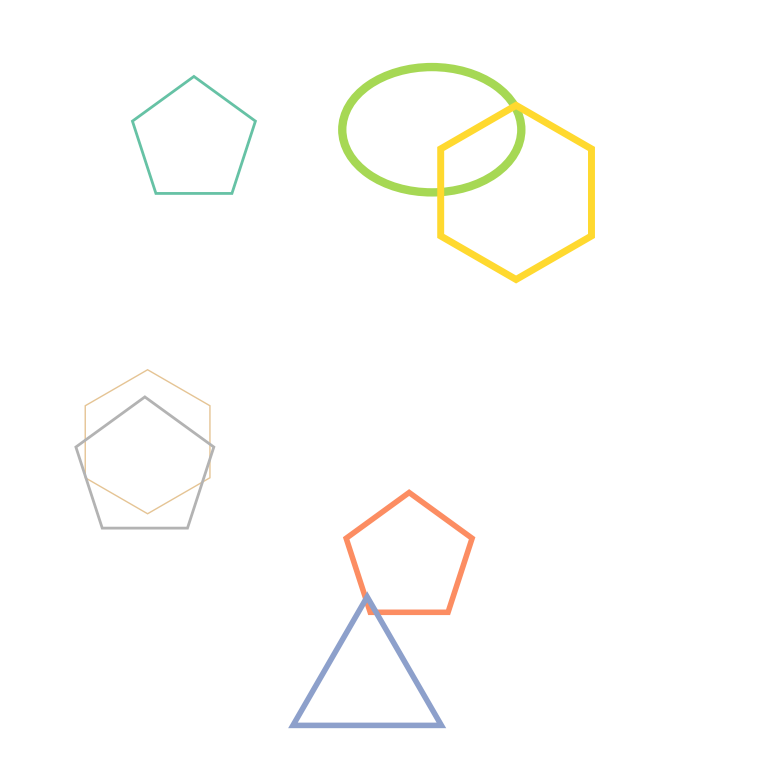[{"shape": "pentagon", "thickness": 1, "radius": 0.42, "center": [0.252, 0.817]}, {"shape": "pentagon", "thickness": 2, "radius": 0.43, "center": [0.531, 0.274]}, {"shape": "triangle", "thickness": 2, "radius": 0.56, "center": [0.477, 0.114]}, {"shape": "oval", "thickness": 3, "radius": 0.58, "center": [0.561, 0.832]}, {"shape": "hexagon", "thickness": 2.5, "radius": 0.57, "center": [0.67, 0.75]}, {"shape": "hexagon", "thickness": 0.5, "radius": 0.47, "center": [0.192, 0.426]}, {"shape": "pentagon", "thickness": 1, "radius": 0.47, "center": [0.188, 0.39]}]